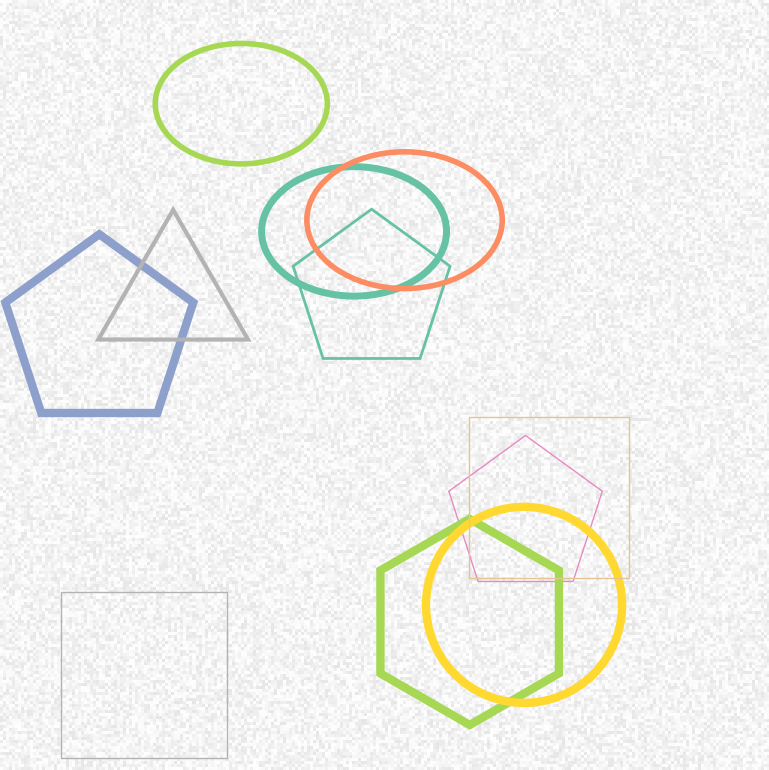[{"shape": "oval", "thickness": 2.5, "radius": 0.6, "center": [0.46, 0.699]}, {"shape": "pentagon", "thickness": 1, "radius": 0.54, "center": [0.483, 0.621]}, {"shape": "oval", "thickness": 2, "radius": 0.63, "center": [0.525, 0.714]}, {"shape": "pentagon", "thickness": 3, "radius": 0.64, "center": [0.129, 0.567]}, {"shape": "pentagon", "thickness": 0.5, "radius": 0.52, "center": [0.683, 0.33]}, {"shape": "hexagon", "thickness": 3, "radius": 0.67, "center": [0.61, 0.192]}, {"shape": "oval", "thickness": 2, "radius": 0.56, "center": [0.313, 0.865]}, {"shape": "circle", "thickness": 3, "radius": 0.64, "center": [0.681, 0.214]}, {"shape": "square", "thickness": 0.5, "radius": 0.52, "center": [0.713, 0.354]}, {"shape": "triangle", "thickness": 1.5, "radius": 0.56, "center": [0.225, 0.615]}, {"shape": "square", "thickness": 0.5, "radius": 0.54, "center": [0.187, 0.123]}]